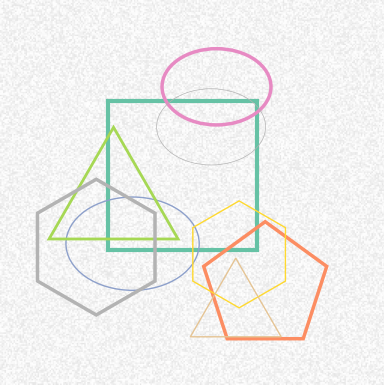[{"shape": "square", "thickness": 3, "radius": 0.97, "center": [0.474, 0.545]}, {"shape": "pentagon", "thickness": 2.5, "radius": 0.84, "center": [0.689, 0.256]}, {"shape": "oval", "thickness": 1, "radius": 0.87, "center": [0.344, 0.367]}, {"shape": "oval", "thickness": 2.5, "radius": 0.71, "center": [0.562, 0.775]}, {"shape": "triangle", "thickness": 2, "radius": 0.97, "center": [0.295, 0.476]}, {"shape": "hexagon", "thickness": 1, "radius": 0.69, "center": [0.621, 0.339]}, {"shape": "triangle", "thickness": 1, "radius": 0.68, "center": [0.612, 0.193]}, {"shape": "hexagon", "thickness": 2.5, "radius": 0.88, "center": [0.25, 0.358]}, {"shape": "oval", "thickness": 0.5, "radius": 0.71, "center": [0.548, 0.67]}]